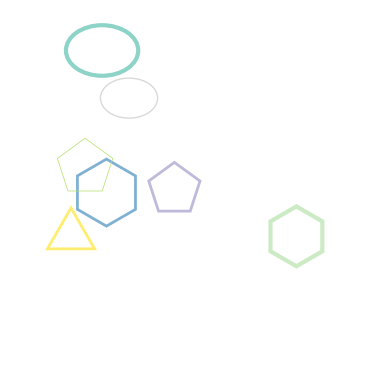[{"shape": "oval", "thickness": 3, "radius": 0.47, "center": [0.265, 0.869]}, {"shape": "pentagon", "thickness": 2, "radius": 0.35, "center": [0.453, 0.508]}, {"shape": "hexagon", "thickness": 2, "radius": 0.44, "center": [0.276, 0.5]}, {"shape": "pentagon", "thickness": 0.5, "radius": 0.38, "center": [0.221, 0.565]}, {"shape": "oval", "thickness": 1, "radius": 0.37, "center": [0.335, 0.745]}, {"shape": "hexagon", "thickness": 3, "radius": 0.39, "center": [0.77, 0.386]}, {"shape": "triangle", "thickness": 2, "radius": 0.35, "center": [0.184, 0.389]}]